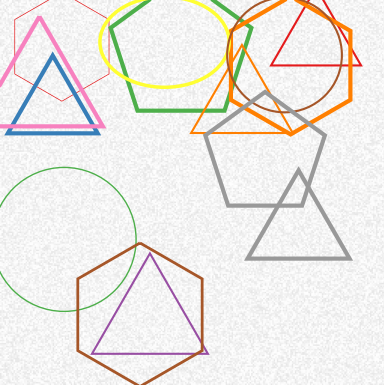[{"shape": "hexagon", "thickness": 0.5, "radius": 0.71, "center": [0.161, 0.879]}, {"shape": "triangle", "thickness": 1.5, "radius": 0.67, "center": [0.821, 0.897]}, {"shape": "triangle", "thickness": 3, "radius": 0.67, "center": [0.137, 0.721]}, {"shape": "circle", "thickness": 1, "radius": 0.93, "center": [0.166, 0.378]}, {"shape": "pentagon", "thickness": 3, "radius": 0.96, "center": [0.47, 0.868]}, {"shape": "triangle", "thickness": 1.5, "radius": 0.87, "center": [0.389, 0.168]}, {"shape": "hexagon", "thickness": 3, "radius": 0.9, "center": [0.755, 0.83]}, {"shape": "triangle", "thickness": 1.5, "radius": 0.76, "center": [0.628, 0.731]}, {"shape": "oval", "thickness": 2.5, "radius": 0.84, "center": [0.427, 0.891]}, {"shape": "hexagon", "thickness": 2, "radius": 0.93, "center": [0.364, 0.182]}, {"shape": "circle", "thickness": 1.5, "radius": 0.74, "center": [0.739, 0.857]}, {"shape": "triangle", "thickness": 3, "radius": 0.95, "center": [0.102, 0.767]}, {"shape": "pentagon", "thickness": 3, "radius": 0.82, "center": [0.689, 0.598]}, {"shape": "triangle", "thickness": 3, "radius": 0.76, "center": [0.776, 0.405]}]